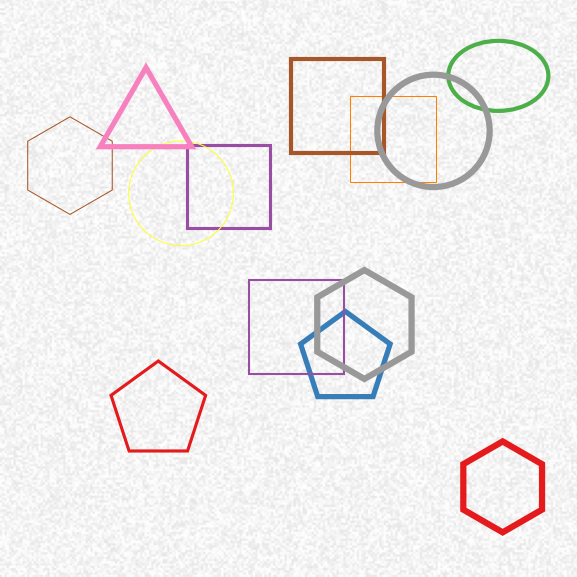[{"shape": "hexagon", "thickness": 3, "radius": 0.39, "center": [0.87, 0.156]}, {"shape": "pentagon", "thickness": 1.5, "radius": 0.43, "center": [0.274, 0.288]}, {"shape": "pentagon", "thickness": 2.5, "radius": 0.41, "center": [0.598, 0.378]}, {"shape": "oval", "thickness": 2, "radius": 0.43, "center": [0.863, 0.868]}, {"shape": "square", "thickness": 1, "radius": 0.41, "center": [0.514, 0.433]}, {"shape": "square", "thickness": 1.5, "radius": 0.36, "center": [0.395, 0.677]}, {"shape": "square", "thickness": 0.5, "radius": 0.37, "center": [0.68, 0.758]}, {"shape": "circle", "thickness": 0.5, "radius": 0.45, "center": [0.314, 0.665]}, {"shape": "square", "thickness": 2, "radius": 0.4, "center": [0.585, 0.816]}, {"shape": "hexagon", "thickness": 0.5, "radius": 0.42, "center": [0.121, 0.712]}, {"shape": "triangle", "thickness": 2.5, "radius": 0.46, "center": [0.253, 0.791]}, {"shape": "hexagon", "thickness": 3, "radius": 0.47, "center": [0.631, 0.437]}, {"shape": "circle", "thickness": 3, "radius": 0.49, "center": [0.751, 0.773]}]